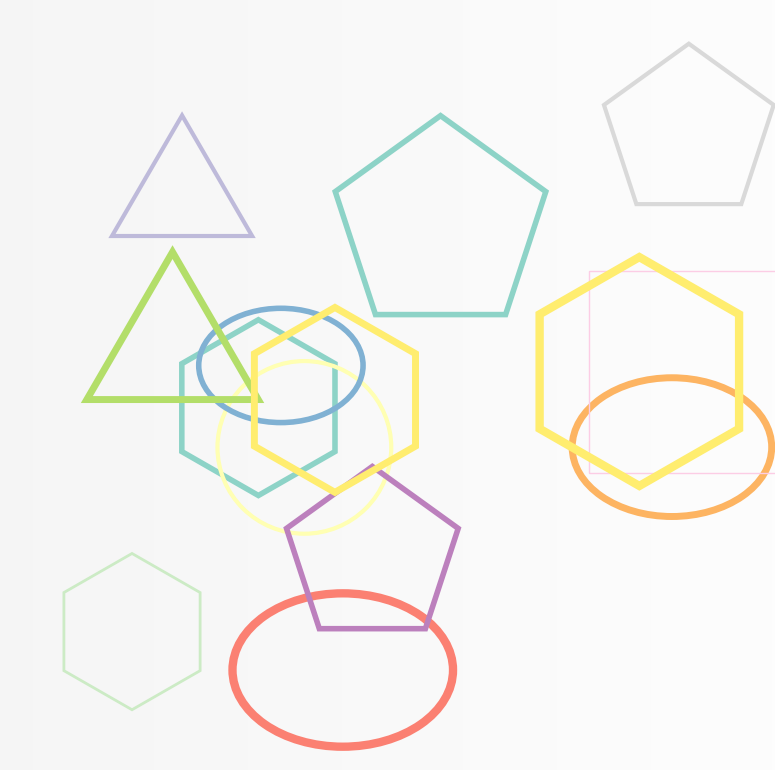[{"shape": "hexagon", "thickness": 2, "radius": 0.57, "center": [0.333, 0.471]}, {"shape": "pentagon", "thickness": 2, "radius": 0.71, "center": [0.568, 0.707]}, {"shape": "circle", "thickness": 1.5, "radius": 0.56, "center": [0.393, 0.419]}, {"shape": "triangle", "thickness": 1.5, "radius": 0.52, "center": [0.235, 0.746]}, {"shape": "oval", "thickness": 3, "radius": 0.71, "center": [0.442, 0.13]}, {"shape": "oval", "thickness": 2, "radius": 0.53, "center": [0.362, 0.525]}, {"shape": "oval", "thickness": 2.5, "radius": 0.64, "center": [0.867, 0.419]}, {"shape": "triangle", "thickness": 2.5, "radius": 0.64, "center": [0.223, 0.545]}, {"shape": "square", "thickness": 0.5, "radius": 0.66, "center": [0.891, 0.517]}, {"shape": "pentagon", "thickness": 1.5, "radius": 0.58, "center": [0.889, 0.828]}, {"shape": "pentagon", "thickness": 2, "radius": 0.58, "center": [0.48, 0.278]}, {"shape": "hexagon", "thickness": 1, "radius": 0.51, "center": [0.17, 0.18]}, {"shape": "hexagon", "thickness": 2.5, "radius": 0.6, "center": [0.432, 0.481]}, {"shape": "hexagon", "thickness": 3, "radius": 0.74, "center": [0.825, 0.518]}]